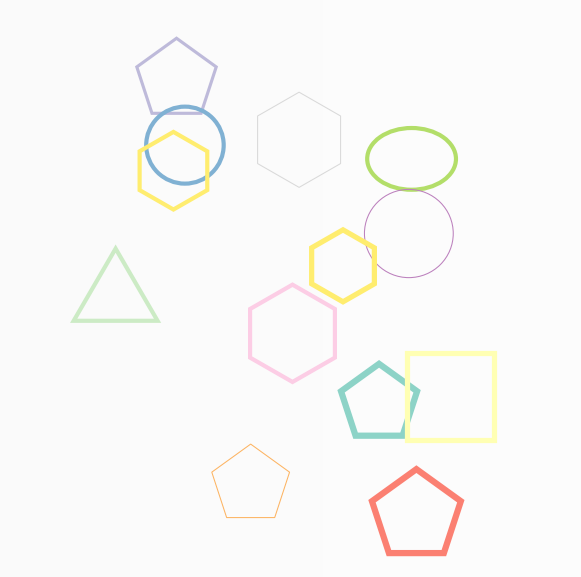[{"shape": "pentagon", "thickness": 3, "radius": 0.34, "center": [0.652, 0.3]}, {"shape": "square", "thickness": 2.5, "radius": 0.37, "center": [0.775, 0.312]}, {"shape": "pentagon", "thickness": 1.5, "radius": 0.36, "center": [0.304, 0.861]}, {"shape": "pentagon", "thickness": 3, "radius": 0.4, "center": [0.716, 0.106]}, {"shape": "circle", "thickness": 2, "radius": 0.33, "center": [0.318, 0.748]}, {"shape": "pentagon", "thickness": 0.5, "radius": 0.35, "center": [0.431, 0.16]}, {"shape": "oval", "thickness": 2, "radius": 0.38, "center": [0.708, 0.724]}, {"shape": "hexagon", "thickness": 2, "radius": 0.42, "center": [0.503, 0.422]}, {"shape": "hexagon", "thickness": 0.5, "radius": 0.41, "center": [0.515, 0.757]}, {"shape": "circle", "thickness": 0.5, "radius": 0.38, "center": [0.703, 0.595]}, {"shape": "triangle", "thickness": 2, "radius": 0.42, "center": [0.199, 0.485]}, {"shape": "hexagon", "thickness": 2, "radius": 0.34, "center": [0.298, 0.704]}, {"shape": "hexagon", "thickness": 2.5, "radius": 0.31, "center": [0.59, 0.539]}]